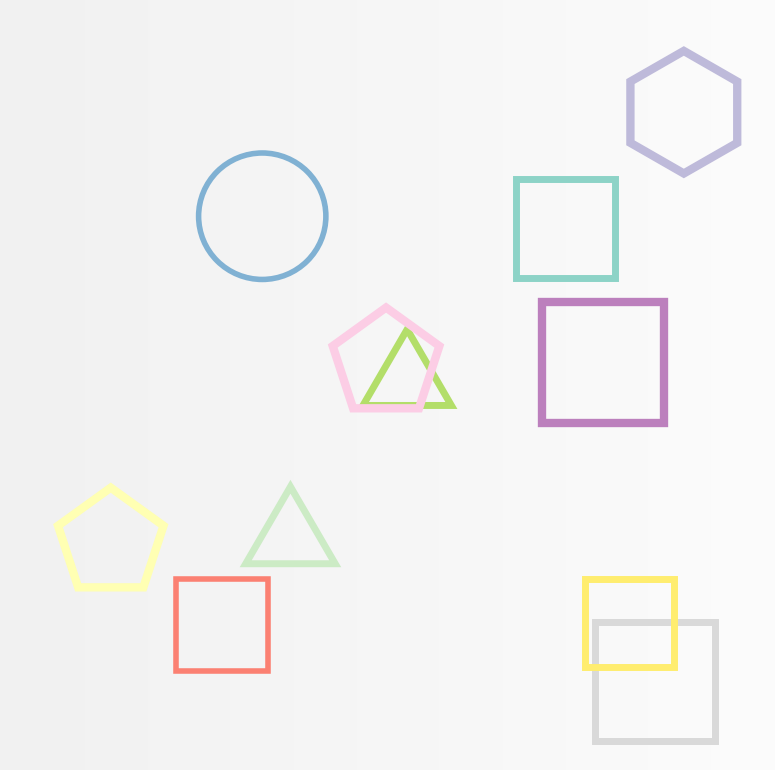[{"shape": "square", "thickness": 2.5, "radius": 0.32, "center": [0.729, 0.703]}, {"shape": "pentagon", "thickness": 3, "radius": 0.36, "center": [0.143, 0.295]}, {"shape": "hexagon", "thickness": 3, "radius": 0.4, "center": [0.882, 0.854]}, {"shape": "square", "thickness": 2, "radius": 0.3, "center": [0.286, 0.188]}, {"shape": "circle", "thickness": 2, "radius": 0.41, "center": [0.338, 0.719]}, {"shape": "triangle", "thickness": 2.5, "radius": 0.33, "center": [0.525, 0.506]}, {"shape": "pentagon", "thickness": 3, "radius": 0.36, "center": [0.498, 0.528]}, {"shape": "square", "thickness": 2.5, "radius": 0.39, "center": [0.846, 0.115]}, {"shape": "square", "thickness": 3, "radius": 0.39, "center": [0.778, 0.529]}, {"shape": "triangle", "thickness": 2.5, "radius": 0.33, "center": [0.375, 0.301]}, {"shape": "square", "thickness": 2.5, "radius": 0.29, "center": [0.812, 0.191]}]